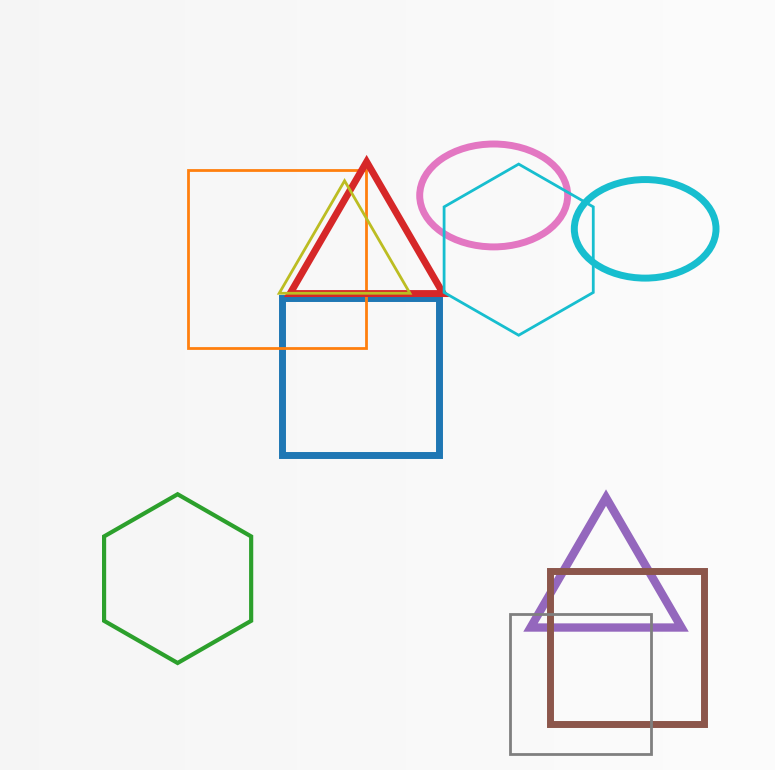[{"shape": "square", "thickness": 2.5, "radius": 0.51, "center": [0.465, 0.511]}, {"shape": "square", "thickness": 1, "radius": 0.58, "center": [0.357, 0.664]}, {"shape": "hexagon", "thickness": 1.5, "radius": 0.55, "center": [0.229, 0.249]}, {"shape": "triangle", "thickness": 2.5, "radius": 0.57, "center": [0.473, 0.676]}, {"shape": "triangle", "thickness": 3, "radius": 0.56, "center": [0.782, 0.241]}, {"shape": "square", "thickness": 2.5, "radius": 0.5, "center": [0.809, 0.159]}, {"shape": "oval", "thickness": 2.5, "radius": 0.48, "center": [0.637, 0.746]}, {"shape": "square", "thickness": 1, "radius": 0.46, "center": [0.749, 0.112]}, {"shape": "triangle", "thickness": 1, "radius": 0.49, "center": [0.445, 0.668]}, {"shape": "oval", "thickness": 2.5, "radius": 0.46, "center": [0.832, 0.703]}, {"shape": "hexagon", "thickness": 1, "radius": 0.56, "center": [0.669, 0.676]}]